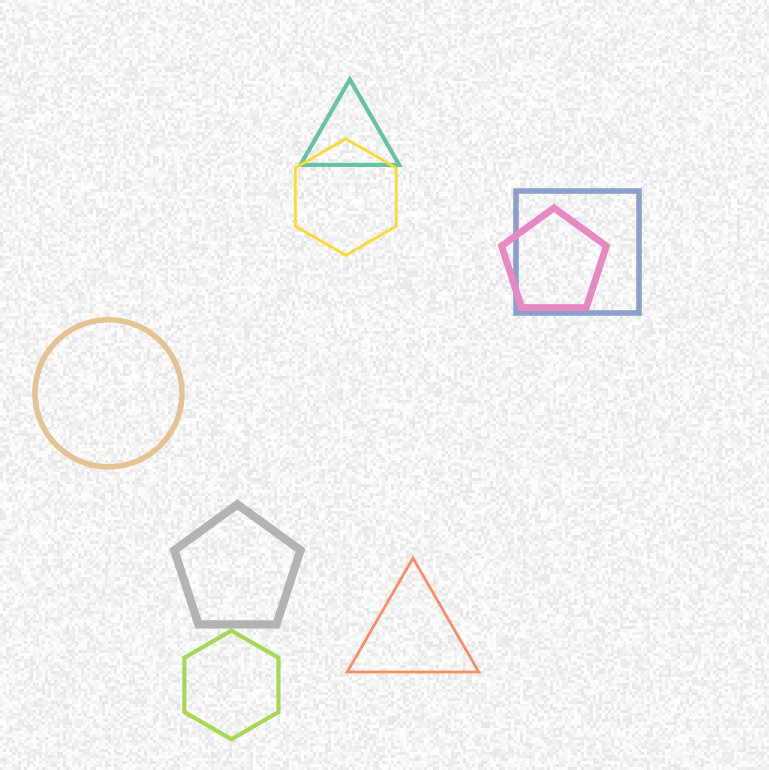[{"shape": "triangle", "thickness": 1.5, "radius": 0.37, "center": [0.454, 0.823]}, {"shape": "triangle", "thickness": 1, "radius": 0.49, "center": [0.536, 0.177]}, {"shape": "square", "thickness": 2, "radius": 0.4, "center": [0.75, 0.673]}, {"shape": "pentagon", "thickness": 2.5, "radius": 0.36, "center": [0.719, 0.658]}, {"shape": "hexagon", "thickness": 1.5, "radius": 0.35, "center": [0.301, 0.111]}, {"shape": "hexagon", "thickness": 1, "radius": 0.38, "center": [0.449, 0.744]}, {"shape": "circle", "thickness": 2, "radius": 0.48, "center": [0.141, 0.489]}, {"shape": "pentagon", "thickness": 3, "radius": 0.43, "center": [0.308, 0.259]}]